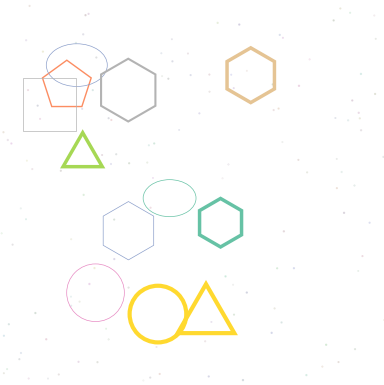[{"shape": "oval", "thickness": 0.5, "radius": 0.34, "center": [0.44, 0.485]}, {"shape": "hexagon", "thickness": 2.5, "radius": 0.31, "center": [0.573, 0.422]}, {"shape": "pentagon", "thickness": 1, "radius": 0.33, "center": [0.174, 0.777]}, {"shape": "oval", "thickness": 0.5, "radius": 0.4, "center": [0.199, 0.831]}, {"shape": "hexagon", "thickness": 0.5, "radius": 0.38, "center": [0.334, 0.401]}, {"shape": "circle", "thickness": 0.5, "radius": 0.37, "center": [0.248, 0.24]}, {"shape": "triangle", "thickness": 2.5, "radius": 0.29, "center": [0.215, 0.597]}, {"shape": "triangle", "thickness": 3, "radius": 0.42, "center": [0.535, 0.177]}, {"shape": "circle", "thickness": 3, "radius": 0.37, "center": [0.41, 0.184]}, {"shape": "hexagon", "thickness": 2.5, "radius": 0.36, "center": [0.651, 0.805]}, {"shape": "square", "thickness": 0.5, "radius": 0.35, "center": [0.129, 0.728]}, {"shape": "hexagon", "thickness": 1.5, "radius": 0.41, "center": [0.333, 0.766]}]